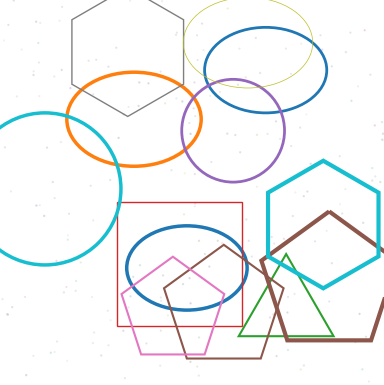[{"shape": "oval", "thickness": 2.5, "radius": 0.78, "center": [0.486, 0.304]}, {"shape": "oval", "thickness": 2, "radius": 0.79, "center": [0.69, 0.818]}, {"shape": "oval", "thickness": 2.5, "radius": 0.87, "center": [0.348, 0.69]}, {"shape": "triangle", "thickness": 1.5, "radius": 0.71, "center": [0.743, 0.198]}, {"shape": "square", "thickness": 1, "radius": 0.81, "center": [0.466, 0.314]}, {"shape": "circle", "thickness": 2, "radius": 0.67, "center": [0.606, 0.66]}, {"shape": "pentagon", "thickness": 3, "radius": 0.93, "center": [0.855, 0.266]}, {"shape": "pentagon", "thickness": 1.5, "radius": 0.82, "center": [0.581, 0.201]}, {"shape": "pentagon", "thickness": 1.5, "radius": 0.7, "center": [0.449, 0.193]}, {"shape": "hexagon", "thickness": 1, "radius": 0.84, "center": [0.332, 0.865]}, {"shape": "oval", "thickness": 0.5, "radius": 0.84, "center": [0.644, 0.889]}, {"shape": "hexagon", "thickness": 3, "radius": 0.83, "center": [0.84, 0.417]}, {"shape": "circle", "thickness": 2.5, "radius": 0.99, "center": [0.117, 0.509]}]